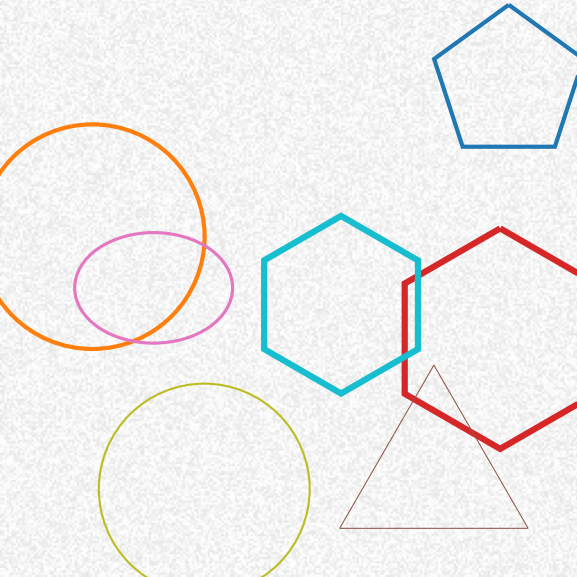[{"shape": "pentagon", "thickness": 2, "radius": 0.68, "center": [0.881, 0.855]}, {"shape": "circle", "thickness": 2, "radius": 0.97, "center": [0.16, 0.589]}, {"shape": "hexagon", "thickness": 3, "radius": 0.95, "center": [0.866, 0.413]}, {"shape": "triangle", "thickness": 0.5, "radius": 0.94, "center": [0.751, 0.179]}, {"shape": "oval", "thickness": 1.5, "radius": 0.68, "center": [0.266, 0.501]}, {"shape": "circle", "thickness": 1, "radius": 0.91, "center": [0.354, 0.152]}, {"shape": "hexagon", "thickness": 3, "radius": 0.77, "center": [0.591, 0.471]}]